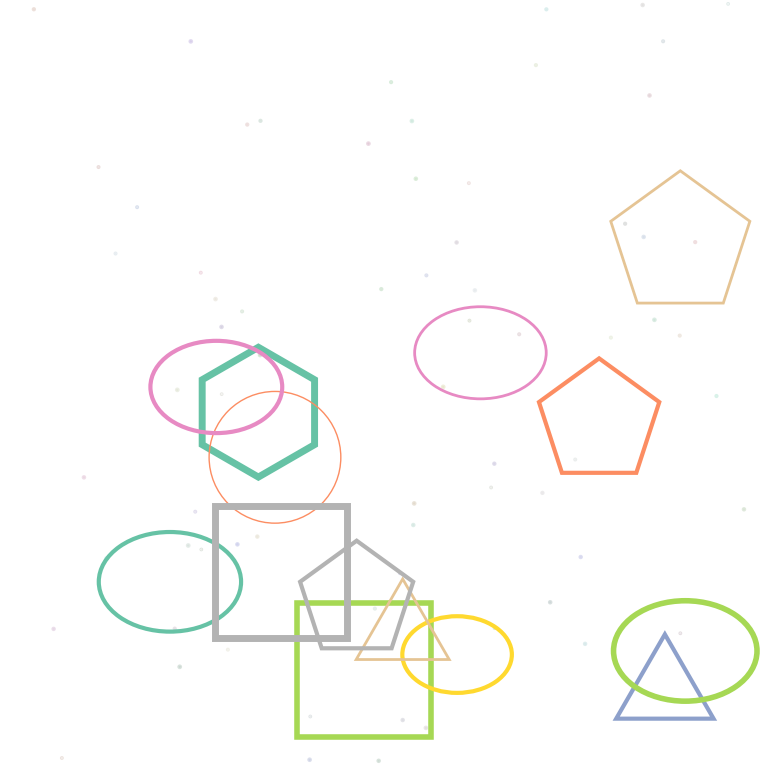[{"shape": "oval", "thickness": 1.5, "radius": 0.46, "center": [0.221, 0.244]}, {"shape": "hexagon", "thickness": 2.5, "radius": 0.42, "center": [0.336, 0.465]}, {"shape": "pentagon", "thickness": 1.5, "radius": 0.41, "center": [0.778, 0.452]}, {"shape": "circle", "thickness": 0.5, "radius": 0.43, "center": [0.357, 0.406]}, {"shape": "triangle", "thickness": 1.5, "radius": 0.37, "center": [0.863, 0.103]}, {"shape": "oval", "thickness": 1.5, "radius": 0.43, "center": [0.281, 0.497]}, {"shape": "oval", "thickness": 1, "radius": 0.43, "center": [0.624, 0.542]}, {"shape": "oval", "thickness": 2, "radius": 0.47, "center": [0.89, 0.155]}, {"shape": "square", "thickness": 2, "radius": 0.43, "center": [0.473, 0.13]}, {"shape": "oval", "thickness": 1.5, "radius": 0.36, "center": [0.594, 0.15]}, {"shape": "pentagon", "thickness": 1, "radius": 0.47, "center": [0.884, 0.683]}, {"shape": "triangle", "thickness": 1, "radius": 0.35, "center": [0.523, 0.178]}, {"shape": "pentagon", "thickness": 1.5, "radius": 0.39, "center": [0.463, 0.221]}, {"shape": "square", "thickness": 2.5, "radius": 0.43, "center": [0.365, 0.257]}]